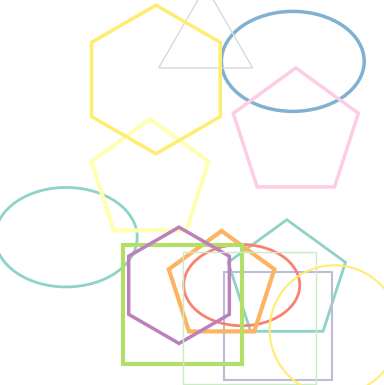[{"shape": "pentagon", "thickness": 2, "radius": 0.8, "center": [0.745, 0.269]}, {"shape": "oval", "thickness": 2, "radius": 0.92, "center": [0.172, 0.384]}, {"shape": "pentagon", "thickness": 3, "radius": 0.8, "center": [0.39, 0.531]}, {"shape": "square", "thickness": 1.5, "radius": 0.7, "center": [0.721, 0.154]}, {"shape": "oval", "thickness": 2, "radius": 0.75, "center": [0.628, 0.259]}, {"shape": "oval", "thickness": 2.5, "radius": 0.93, "center": [0.761, 0.841]}, {"shape": "pentagon", "thickness": 3, "radius": 0.72, "center": [0.576, 0.256]}, {"shape": "square", "thickness": 3, "radius": 0.77, "center": [0.475, 0.209]}, {"shape": "pentagon", "thickness": 2.5, "radius": 0.85, "center": [0.768, 0.653]}, {"shape": "triangle", "thickness": 1, "radius": 0.7, "center": [0.534, 0.894]}, {"shape": "hexagon", "thickness": 2.5, "radius": 0.75, "center": [0.465, 0.259]}, {"shape": "square", "thickness": 1, "radius": 0.86, "center": [0.648, 0.175]}, {"shape": "circle", "thickness": 1.5, "radius": 0.84, "center": [0.868, 0.143]}, {"shape": "hexagon", "thickness": 2.5, "radius": 0.96, "center": [0.405, 0.794]}]